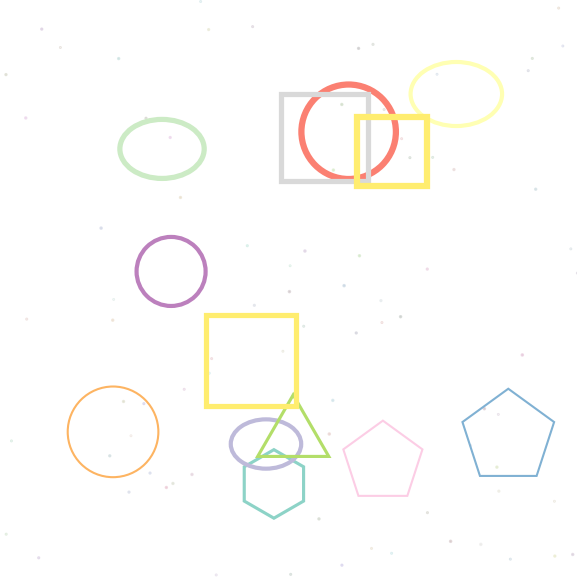[{"shape": "hexagon", "thickness": 1.5, "radius": 0.3, "center": [0.474, 0.161]}, {"shape": "oval", "thickness": 2, "radius": 0.4, "center": [0.79, 0.836]}, {"shape": "oval", "thickness": 2, "radius": 0.3, "center": [0.461, 0.23]}, {"shape": "circle", "thickness": 3, "radius": 0.41, "center": [0.604, 0.771]}, {"shape": "pentagon", "thickness": 1, "radius": 0.42, "center": [0.88, 0.243]}, {"shape": "circle", "thickness": 1, "radius": 0.39, "center": [0.196, 0.251]}, {"shape": "triangle", "thickness": 1.5, "radius": 0.36, "center": [0.508, 0.244]}, {"shape": "pentagon", "thickness": 1, "radius": 0.36, "center": [0.663, 0.199]}, {"shape": "square", "thickness": 2.5, "radius": 0.38, "center": [0.562, 0.761]}, {"shape": "circle", "thickness": 2, "radius": 0.3, "center": [0.296, 0.529]}, {"shape": "oval", "thickness": 2.5, "radius": 0.37, "center": [0.281, 0.741]}, {"shape": "square", "thickness": 3, "radius": 0.3, "center": [0.678, 0.737]}, {"shape": "square", "thickness": 2.5, "radius": 0.39, "center": [0.435, 0.375]}]